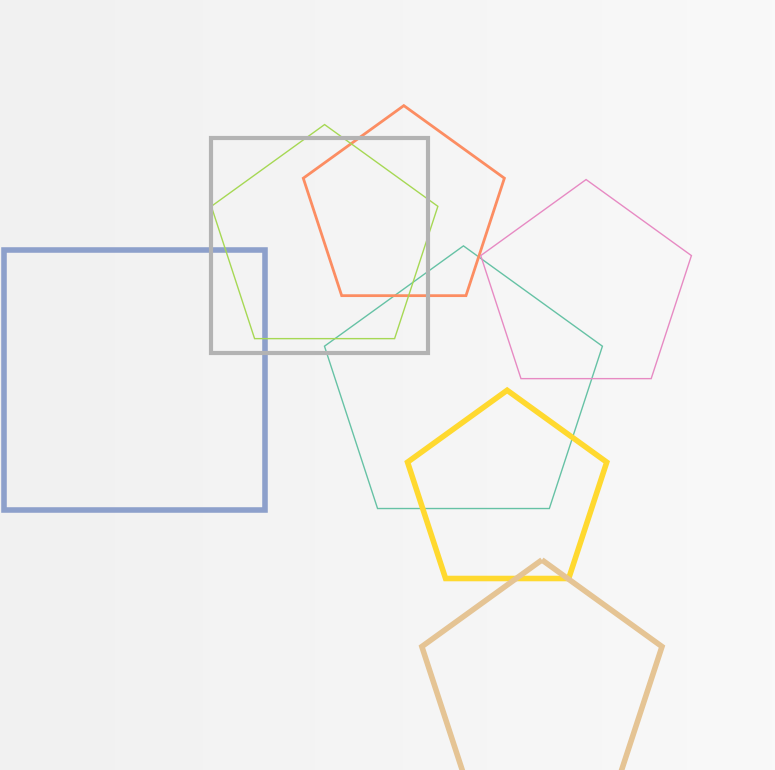[{"shape": "pentagon", "thickness": 0.5, "radius": 0.94, "center": [0.598, 0.492]}, {"shape": "pentagon", "thickness": 1, "radius": 0.68, "center": [0.521, 0.726]}, {"shape": "square", "thickness": 2, "radius": 0.84, "center": [0.174, 0.506]}, {"shape": "pentagon", "thickness": 0.5, "radius": 0.71, "center": [0.756, 0.624]}, {"shape": "pentagon", "thickness": 0.5, "radius": 0.77, "center": [0.419, 0.685]}, {"shape": "pentagon", "thickness": 2, "radius": 0.68, "center": [0.654, 0.358]}, {"shape": "pentagon", "thickness": 2, "radius": 0.81, "center": [0.699, 0.11]}, {"shape": "square", "thickness": 1.5, "radius": 0.7, "center": [0.413, 0.681]}]